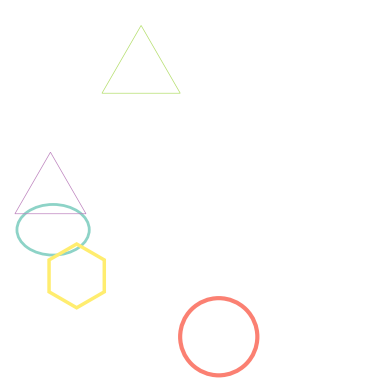[{"shape": "oval", "thickness": 2, "radius": 0.47, "center": [0.138, 0.403]}, {"shape": "circle", "thickness": 3, "radius": 0.5, "center": [0.568, 0.125]}, {"shape": "triangle", "thickness": 0.5, "radius": 0.59, "center": [0.367, 0.817]}, {"shape": "triangle", "thickness": 0.5, "radius": 0.53, "center": [0.131, 0.498]}, {"shape": "hexagon", "thickness": 2.5, "radius": 0.41, "center": [0.199, 0.283]}]